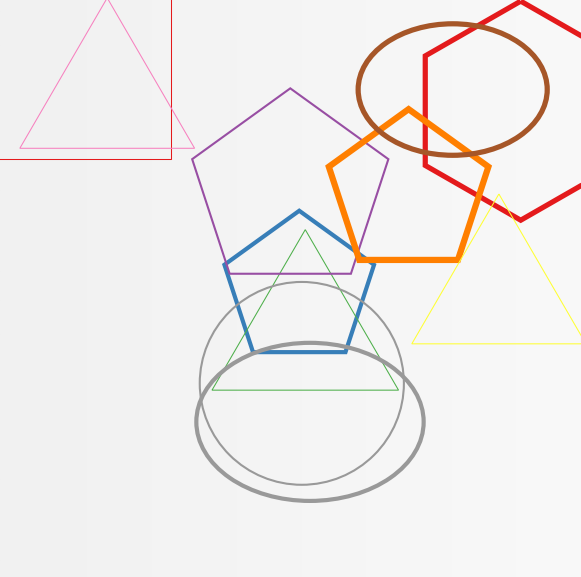[{"shape": "hexagon", "thickness": 2.5, "radius": 0.95, "center": [0.896, 0.808]}, {"shape": "square", "thickness": 0.5, "radius": 0.86, "center": [0.122, 0.895]}, {"shape": "pentagon", "thickness": 2, "radius": 0.68, "center": [0.515, 0.499]}, {"shape": "triangle", "thickness": 0.5, "radius": 0.93, "center": [0.525, 0.416]}, {"shape": "pentagon", "thickness": 1, "radius": 0.89, "center": [0.499, 0.669]}, {"shape": "pentagon", "thickness": 3, "radius": 0.72, "center": [0.703, 0.666]}, {"shape": "triangle", "thickness": 0.5, "radius": 0.86, "center": [0.858, 0.49]}, {"shape": "oval", "thickness": 2.5, "radius": 0.81, "center": [0.779, 0.844]}, {"shape": "triangle", "thickness": 0.5, "radius": 0.87, "center": [0.184, 0.829]}, {"shape": "oval", "thickness": 2, "radius": 0.98, "center": [0.533, 0.269]}, {"shape": "circle", "thickness": 1, "radius": 0.88, "center": [0.519, 0.335]}]